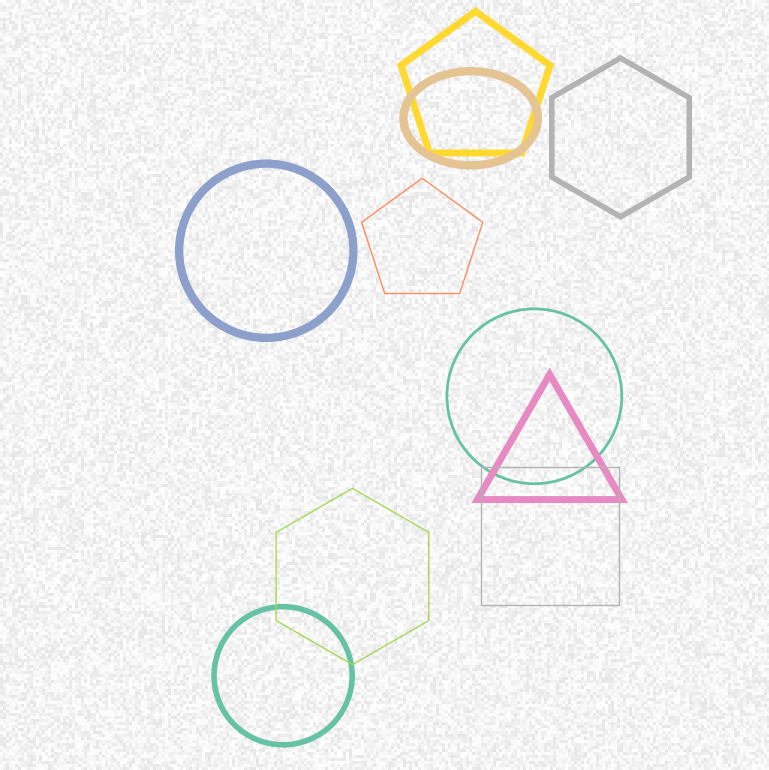[{"shape": "circle", "thickness": 2, "radius": 0.45, "center": [0.368, 0.122]}, {"shape": "circle", "thickness": 1, "radius": 0.57, "center": [0.694, 0.485]}, {"shape": "pentagon", "thickness": 0.5, "radius": 0.41, "center": [0.548, 0.686]}, {"shape": "circle", "thickness": 3, "radius": 0.57, "center": [0.346, 0.674]}, {"shape": "triangle", "thickness": 2.5, "radius": 0.54, "center": [0.714, 0.405]}, {"shape": "hexagon", "thickness": 0.5, "radius": 0.57, "center": [0.458, 0.251]}, {"shape": "pentagon", "thickness": 2.5, "radius": 0.51, "center": [0.618, 0.884]}, {"shape": "oval", "thickness": 3, "radius": 0.44, "center": [0.611, 0.846]}, {"shape": "square", "thickness": 0.5, "radius": 0.45, "center": [0.715, 0.304]}, {"shape": "hexagon", "thickness": 2, "radius": 0.52, "center": [0.806, 0.822]}]